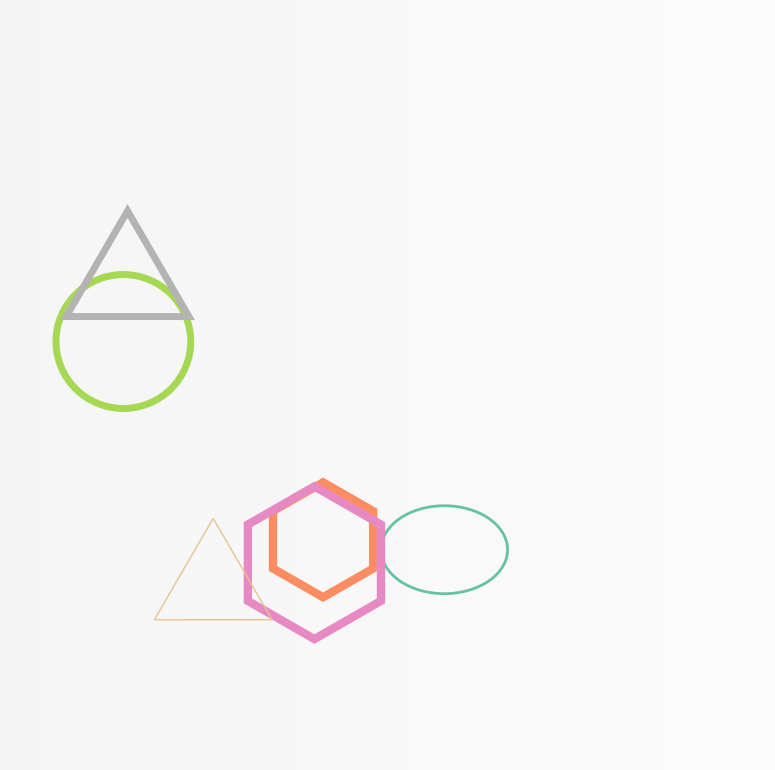[{"shape": "oval", "thickness": 1, "radius": 0.41, "center": [0.573, 0.286]}, {"shape": "hexagon", "thickness": 3, "radius": 0.37, "center": [0.417, 0.299]}, {"shape": "hexagon", "thickness": 3, "radius": 0.5, "center": [0.406, 0.269]}, {"shape": "circle", "thickness": 2.5, "radius": 0.43, "center": [0.159, 0.556]}, {"shape": "triangle", "thickness": 0.5, "radius": 0.44, "center": [0.275, 0.239]}, {"shape": "triangle", "thickness": 2.5, "radius": 0.46, "center": [0.165, 0.635]}]